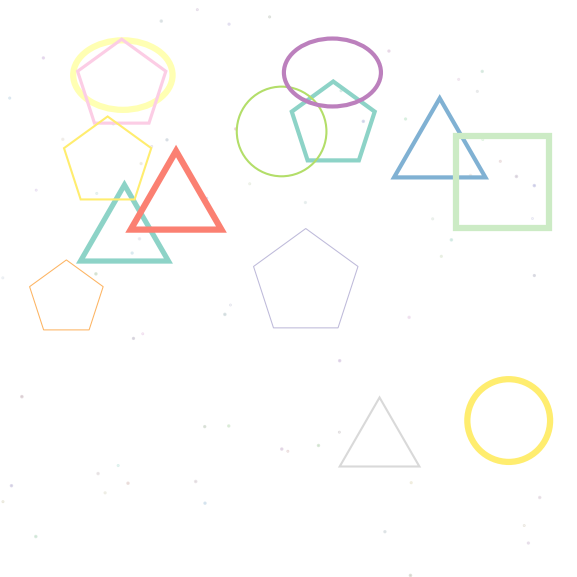[{"shape": "triangle", "thickness": 2.5, "radius": 0.44, "center": [0.216, 0.591]}, {"shape": "pentagon", "thickness": 2, "radius": 0.38, "center": [0.577, 0.782]}, {"shape": "oval", "thickness": 3, "radius": 0.43, "center": [0.213, 0.869]}, {"shape": "pentagon", "thickness": 0.5, "radius": 0.48, "center": [0.529, 0.508]}, {"shape": "triangle", "thickness": 3, "radius": 0.45, "center": [0.305, 0.647]}, {"shape": "triangle", "thickness": 2, "radius": 0.46, "center": [0.761, 0.738]}, {"shape": "pentagon", "thickness": 0.5, "radius": 0.33, "center": [0.115, 0.482]}, {"shape": "circle", "thickness": 1, "radius": 0.39, "center": [0.488, 0.771]}, {"shape": "pentagon", "thickness": 1.5, "radius": 0.4, "center": [0.211, 0.851]}, {"shape": "triangle", "thickness": 1, "radius": 0.4, "center": [0.657, 0.231]}, {"shape": "oval", "thickness": 2, "radius": 0.42, "center": [0.576, 0.874]}, {"shape": "square", "thickness": 3, "radius": 0.4, "center": [0.87, 0.684]}, {"shape": "pentagon", "thickness": 1, "radius": 0.4, "center": [0.186, 0.718]}, {"shape": "circle", "thickness": 3, "radius": 0.36, "center": [0.881, 0.271]}]